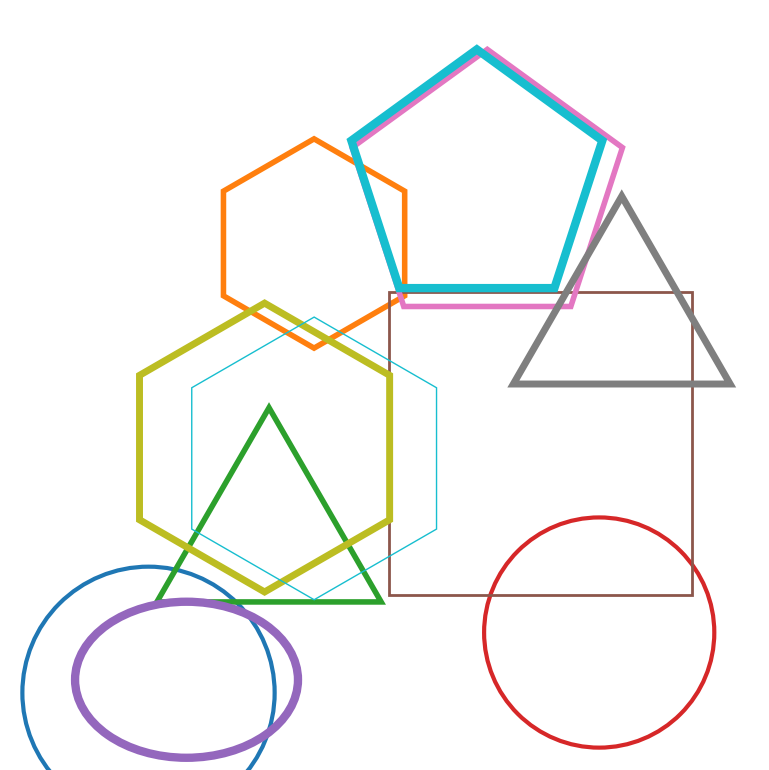[{"shape": "circle", "thickness": 1.5, "radius": 0.82, "center": [0.193, 0.1]}, {"shape": "hexagon", "thickness": 2, "radius": 0.68, "center": [0.408, 0.684]}, {"shape": "triangle", "thickness": 2, "radius": 0.84, "center": [0.349, 0.302]}, {"shape": "circle", "thickness": 1.5, "radius": 0.75, "center": [0.778, 0.179]}, {"shape": "oval", "thickness": 3, "radius": 0.72, "center": [0.242, 0.117]}, {"shape": "square", "thickness": 1, "radius": 0.98, "center": [0.702, 0.424]}, {"shape": "pentagon", "thickness": 2, "radius": 0.92, "center": [0.633, 0.751]}, {"shape": "triangle", "thickness": 2.5, "radius": 0.81, "center": [0.807, 0.583]}, {"shape": "hexagon", "thickness": 2.5, "radius": 0.94, "center": [0.344, 0.419]}, {"shape": "hexagon", "thickness": 0.5, "radius": 0.92, "center": [0.408, 0.405]}, {"shape": "pentagon", "thickness": 3, "radius": 0.86, "center": [0.619, 0.764]}]